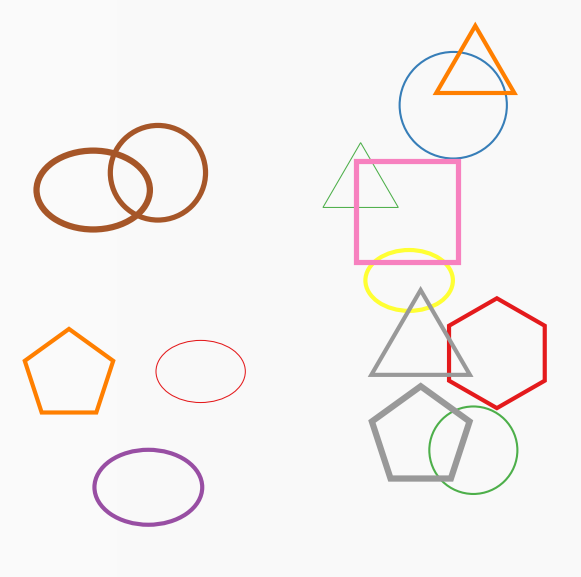[{"shape": "hexagon", "thickness": 2, "radius": 0.48, "center": [0.855, 0.388]}, {"shape": "oval", "thickness": 0.5, "radius": 0.38, "center": [0.345, 0.356]}, {"shape": "circle", "thickness": 1, "radius": 0.46, "center": [0.78, 0.817]}, {"shape": "triangle", "thickness": 0.5, "radius": 0.37, "center": [0.62, 0.677]}, {"shape": "circle", "thickness": 1, "radius": 0.38, "center": [0.814, 0.22]}, {"shape": "oval", "thickness": 2, "radius": 0.46, "center": [0.255, 0.155]}, {"shape": "pentagon", "thickness": 2, "radius": 0.4, "center": [0.119, 0.35]}, {"shape": "triangle", "thickness": 2, "radius": 0.39, "center": [0.818, 0.877]}, {"shape": "oval", "thickness": 2, "radius": 0.38, "center": [0.704, 0.514]}, {"shape": "oval", "thickness": 3, "radius": 0.49, "center": [0.16, 0.67]}, {"shape": "circle", "thickness": 2.5, "radius": 0.41, "center": [0.272, 0.7]}, {"shape": "square", "thickness": 2.5, "radius": 0.44, "center": [0.7, 0.633]}, {"shape": "pentagon", "thickness": 3, "radius": 0.44, "center": [0.724, 0.242]}, {"shape": "triangle", "thickness": 2, "radius": 0.49, "center": [0.724, 0.399]}]